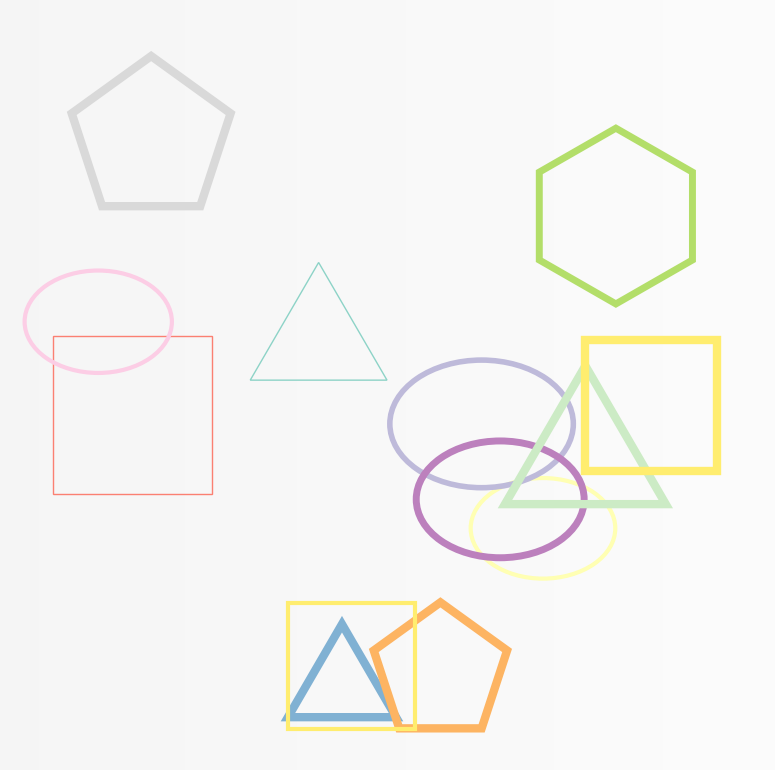[{"shape": "triangle", "thickness": 0.5, "radius": 0.51, "center": [0.411, 0.557]}, {"shape": "oval", "thickness": 1.5, "radius": 0.47, "center": [0.701, 0.314]}, {"shape": "oval", "thickness": 2, "radius": 0.59, "center": [0.621, 0.449]}, {"shape": "square", "thickness": 0.5, "radius": 0.51, "center": [0.171, 0.461]}, {"shape": "triangle", "thickness": 3, "radius": 0.4, "center": [0.441, 0.109]}, {"shape": "pentagon", "thickness": 3, "radius": 0.45, "center": [0.568, 0.127]}, {"shape": "hexagon", "thickness": 2.5, "radius": 0.57, "center": [0.795, 0.719]}, {"shape": "oval", "thickness": 1.5, "radius": 0.48, "center": [0.127, 0.582]}, {"shape": "pentagon", "thickness": 3, "radius": 0.54, "center": [0.195, 0.819]}, {"shape": "oval", "thickness": 2.5, "radius": 0.54, "center": [0.645, 0.351]}, {"shape": "triangle", "thickness": 3, "radius": 0.6, "center": [0.755, 0.405]}, {"shape": "square", "thickness": 1.5, "radius": 0.41, "center": [0.454, 0.135]}, {"shape": "square", "thickness": 3, "radius": 0.42, "center": [0.84, 0.473]}]